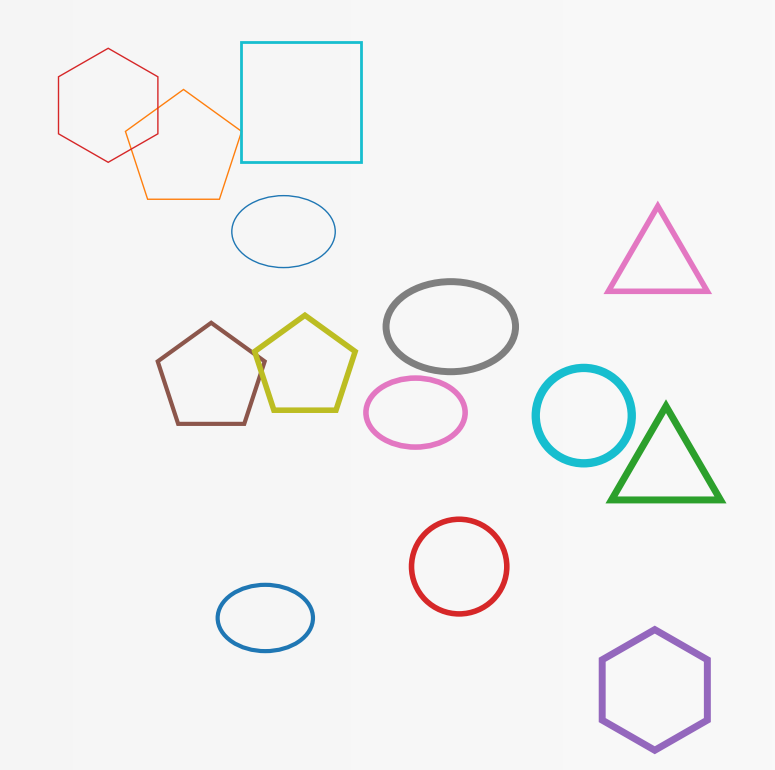[{"shape": "oval", "thickness": 0.5, "radius": 0.33, "center": [0.366, 0.699]}, {"shape": "oval", "thickness": 1.5, "radius": 0.31, "center": [0.342, 0.197]}, {"shape": "pentagon", "thickness": 0.5, "radius": 0.39, "center": [0.237, 0.805]}, {"shape": "triangle", "thickness": 2.5, "radius": 0.41, "center": [0.859, 0.391]}, {"shape": "hexagon", "thickness": 0.5, "radius": 0.37, "center": [0.14, 0.863]}, {"shape": "circle", "thickness": 2, "radius": 0.31, "center": [0.592, 0.264]}, {"shape": "hexagon", "thickness": 2.5, "radius": 0.39, "center": [0.845, 0.104]}, {"shape": "pentagon", "thickness": 1.5, "radius": 0.36, "center": [0.273, 0.508]}, {"shape": "oval", "thickness": 2, "radius": 0.32, "center": [0.536, 0.464]}, {"shape": "triangle", "thickness": 2, "radius": 0.37, "center": [0.849, 0.659]}, {"shape": "oval", "thickness": 2.5, "radius": 0.42, "center": [0.582, 0.576]}, {"shape": "pentagon", "thickness": 2, "radius": 0.34, "center": [0.393, 0.522]}, {"shape": "circle", "thickness": 3, "radius": 0.31, "center": [0.753, 0.46]}, {"shape": "square", "thickness": 1, "radius": 0.39, "center": [0.388, 0.868]}]